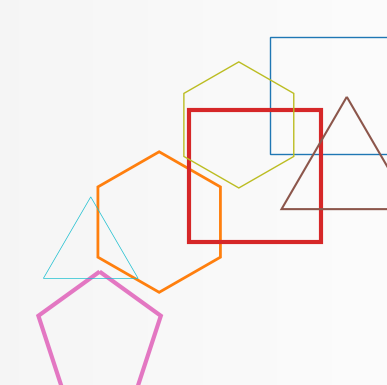[{"shape": "square", "thickness": 1, "radius": 0.76, "center": [0.849, 0.752]}, {"shape": "hexagon", "thickness": 2, "radius": 0.91, "center": [0.411, 0.423]}, {"shape": "square", "thickness": 3, "radius": 0.86, "center": [0.658, 0.543]}, {"shape": "triangle", "thickness": 1.5, "radius": 0.97, "center": [0.895, 0.554]}, {"shape": "pentagon", "thickness": 3, "radius": 0.83, "center": [0.257, 0.128]}, {"shape": "hexagon", "thickness": 1, "radius": 0.82, "center": [0.616, 0.676]}, {"shape": "triangle", "thickness": 0.5, "radius": 0.71, "center": [0.234, 0.348]}]